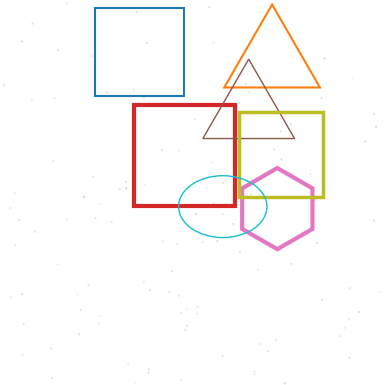[{"shape": "square", "thickness": 1.5, "radius": 0.57, "center": [0.362, 0.865]}, {"shape": "triangle", "thickness": 1.5, "radius": 0.72, "center": [0.707, 0.845]}, {"shape": "square", "thickness": 3, "radius": 0.66, "center": [0.479, 0.596]}, {"shape": "triangle", "thickness": 1, "radius": 0.69, "center": [0.646, 0.709]}, {"shape": "hexagon", "thickness": 3, "radius": 0.53, "center": [0.72, 0.458]}, {"shape": "square", "thickness": 2.5, "radius": 0.55, "center": [0.729, 0.599]}, {"shape": "oval", "thickness": 1, "radius": 0.57, "center": [0.579, 0.463]}]